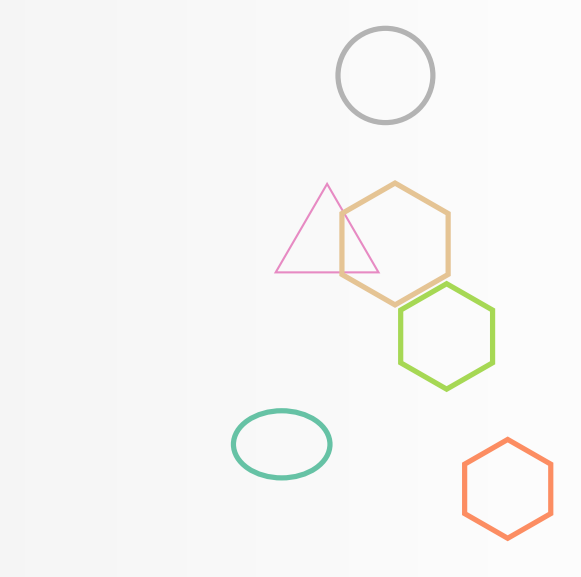[{"shape": "oval", "thickness": 2.5, "radius": 0.42, "center": [0.485, 0.23]}, {"shape": "hexagon", "thickness": 2.5, "radius": 0.43, "center": [0.873, 0.153]}, {"shape": "triangle", "thickness": 1, "radius": 0.51, "center": [0.563, 0.579]}, {"shape": "hexagon", "thickness": 2.5, "radius": 0.46, "center": [0.768, 0.417]}, {"shape": "hexagon", "thickness": 2.5, "radius": 0.53, "center": [0.68, 0.577]}, {"shape": "circle", "thickness": 2.5, "radius": 0.41, "center": [0.663, 0.868]}]